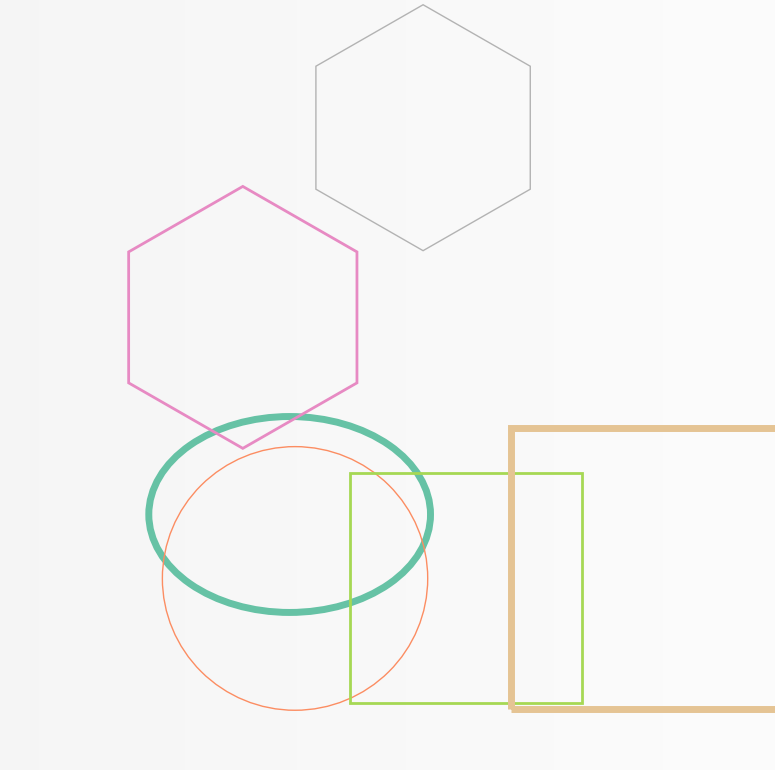[{"shape": "oval", "thickness": 2.5, "radius": 0.91, "center": [0.374, 0.332]}, {"shape": "circle", "thickness": 0.5, "radius": 0.86, "center": [0.381, 0.249]}, {"shape": "hexagon", "thickness": 1, "radius": 0.85, "center": [0.313, 0.588]}, {"shape": "square", "thickness": 1, "radius": 0.75, "center": [0.602, 0.236]}, {"shape": "square", "thickness": 2.5, "radius": 0.91, "center": [0.842, 0.262]}, {"shape": "hexagon", "thickness": 0.5, "radius": 0.8, "center": [0.546, 0.834]}]